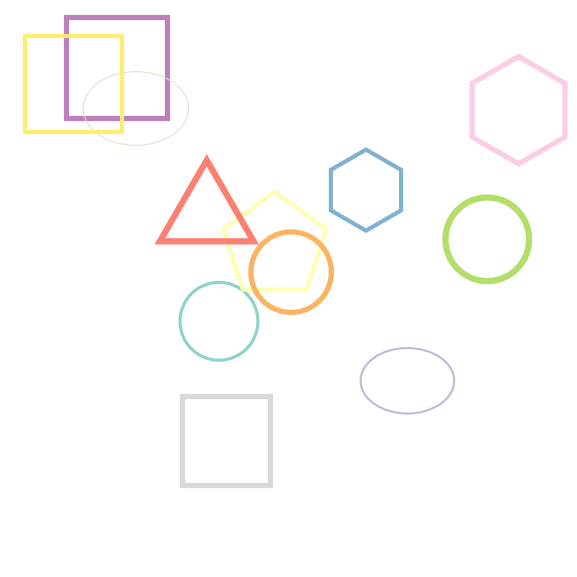[{"shape": "circle", "thickness": 1.5, "radius": 0.34, "center": [0.379, 0.443]}, {"shape": "pentagon", "thickness": 2, "radius": 0.47, "center": [0.476, 0.573]}, {"shape": "oval", "thickness": 1, "radius": 0.41, "center": [0.705, 0.34]}, {"shape": "triangle", "thickness": 3, "radius": 0.47, "center": [0.358, 0.628]}, {"shape": "hexagon", "thickness": 2, "radius": 0.35, "center": [0.634, 0.67]}, {"shape": "circle", "thickness": 2.5, "radius": 0.35, "center": [0.504, 0.528]}, {"shape": "circle", "thickness": 3, "radius": 0.36, "center": [0.844, 0.585]}, {"shape": "hexagon", "thickness": 2.5, "radius": 0.46, "center": [0.898, 0.808]}, {"shape": "square", "thickness": 2.5, "radius": 0.38, "center": [0.391, 0.236]}, {"shape": "square", "thickness": 2.5, "radius": 0.44, "center": [0.202, 0.882]}, {"shape": "oval", "thickness": 0.5, "radius": 0.46, "center": [0.235, 0.811]}, {"shape": "square", "thickness": 2, "radius": 0.42, "center": [0.128, 0.854]}]